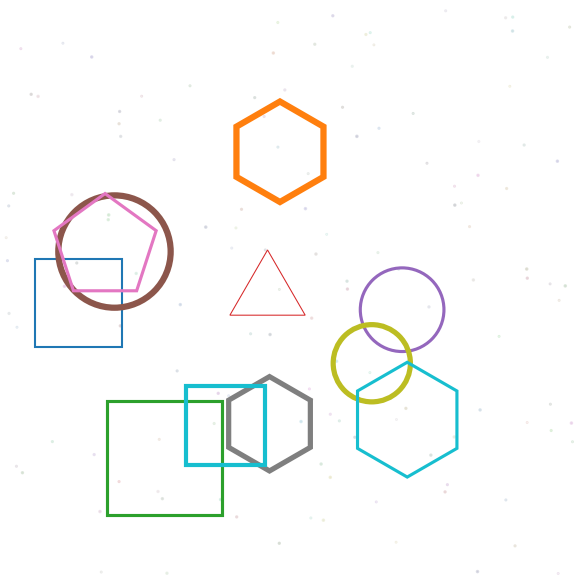[{"shape": "square", "thickness": 1, "radius": 0.38, "center": [0.136, 0.475]}, {"shape": "hexagon", "thickness": 3, "radius": 0.44, "center": [0.485, 0.736]}, {"shape": "square", "thickness": 1.5, "radius": 0.49, "center": [0.285, 0.206]}, {"shape": "triangle", "thickness": 0.5, "radius": 0.38, "center": [0.463, 0.491]}, {"shape": "circle", "thickness": 1.5, "radius": 0.36, "center": [0.696, 0.463]}, {"shape": "circle", "thickness": 3, "radius": 0.49, "center": [0.198, 0.564]}, {"shape": "pentagon", "thickness": 1.5, "radius": 0.47, "center": [0.182, 0.571]}, {"shape": "hexagon", "thickness": 2.5, "radius": 0.41, "center": [0.467, 0.265]}, {"shape": "circle", "thickness": 2.5, "radius": 0.33, "center": [0.644, 0.37]}, {"shape": "square", "thickness": 2, "radius": 0.34, "center": [0.39, 0.263]}, {"shape": "hexagon", "thickness": 1.5, "radius": 0.5, "center": [0.705, 0.272]}]